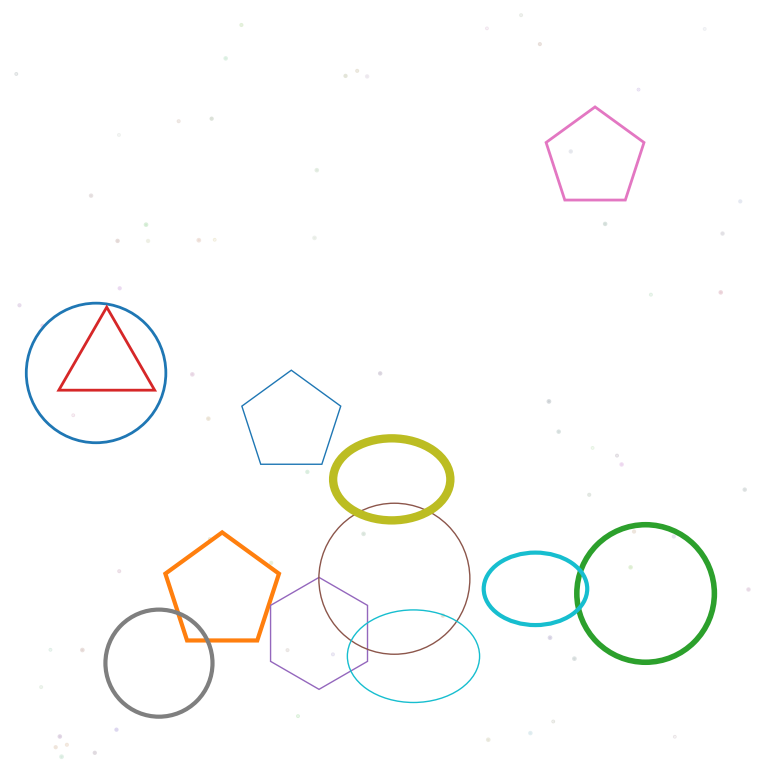[{"shape": "circle", "thickness": 1, "radius": 0.45, "center": [0.125, 0.516]}, {"shape": "pentagon", "thickness": 0.5, "radius": 0.34, "center": [0.378, 0.452]}, {"shape": "pentagon", "thickness": 1.5, "radius": 0.39, "center": [0.289, 0.231]}, {"shape": "circle", "thickness": 2, "radius": 0.45, "center": [0.838, 0.229]}, {"shape": "triangle", "thickness": 1, "radius": 0.36, "center": [0.139, 0.529]}, {"shape": "hexagon", "thickness": 0.5, "radius": 0.36, "center": [0.414, 0.177]}, {"shape": "circle", "thickness": 0.5, "radius": 0.49, "center": [0.512, 0.248]}, {"shape": "pentagon", "thickness": 1, "radius": 0.33, "center": [0.773, 0.794]}, {"shape": "circle", "thickness": 1.5, "radius": 0.35, "center": [0.206, 0.139]}, {"shape": "oval", "thickness": 3, "radius": 0.38, "center": [0.509, 0.377]}, {"shape": "oval", "thickness": 1.5, "radius": 0.34, "center": [0.695, 0.235]}, {"shape": "oval", "thickness": 0.5, "radius": 0.43, "center": [0.537, 0.148]}]